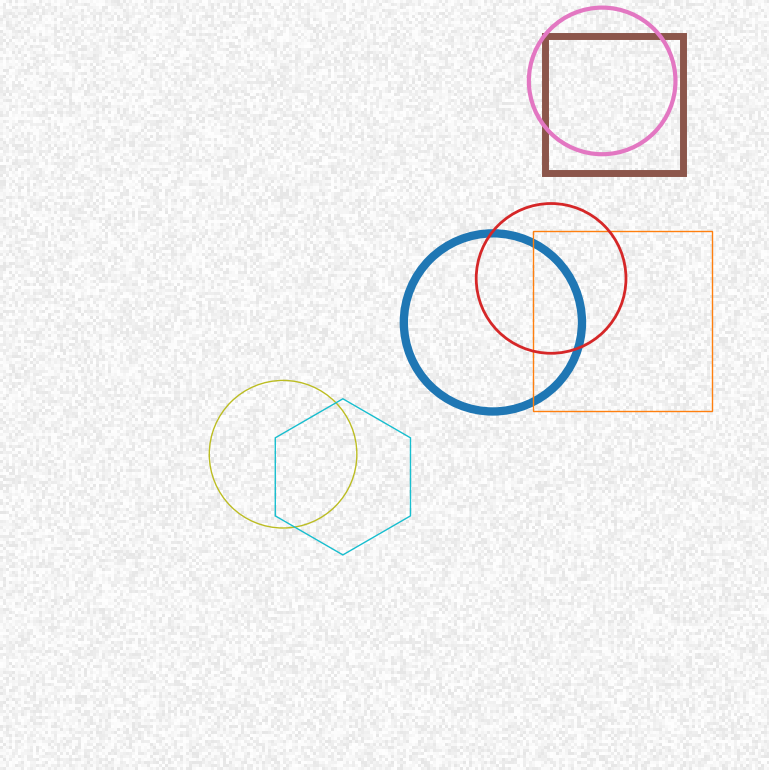[{"shape": "circle", "thickness": 3, "radius": 0.58, "center": [0.64, 0.581]}, {"shape": "square", "thickness": 0.5, "radius": 0.58, "center": [0.808, 0.583]}, {"shape": "circle", "thickness": 1, "radius": 0.49, "center": [0.716, 0.638]}, {"shape": "square", "thickness": 2.5, "radius": 0.45, "center": [0.797, 0.864]}, {"shape": "circle", "thickness": 1.5, "radius": 0.48, "center": [0.782, 0.895]}, {"shape": "circle", "thickness": 0.5, "radius": 0.48, "center": [0.368, 0.41]}, {"shape": "hexagon", "thickness": 0.5, "radius": 0.51, "center": [0.445, 0.381]}]